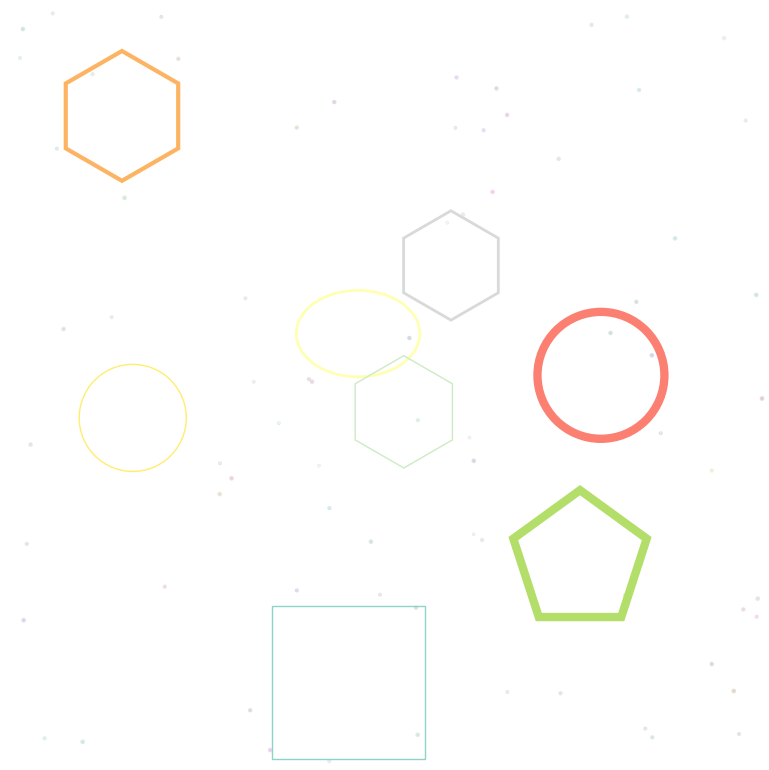[{"shape": "square", "thickness": 0.5, "radius": 0.5, "center": [0.453, 0.114]}, {"shape": "oval", "thickness": 1, "radius": 0.4, "center": [0.465, 0.567]}, {"shape": "circle", "thickness": 3, "radius": 0.41, "center": [0.78, 0.513]}, {"shape": "hexagon", "thickness": 1.5, "radius": 0.42, "center": [0.158, 0.849]}, {"shape": "pentagon", "thickness": 3, "radius": 0.46, "center": [0.753, 0.272]}, {"shape": "hexagon", "thickness": 1, "radius": 0.35, "center": [0.586, 0.655]}, {"shape": "hexagon", "thickness": 0.5, "radius": 0.36, "center": [0.524, 0.465]}, {"shape": "circle", "thickness": 0.5, "radius": 0.35, "center": [0.172, 0.457]}]